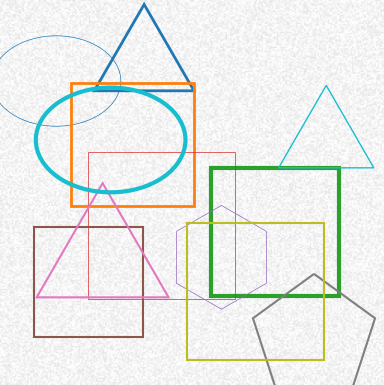[{"shape": "oval", "thickness": 0.5, "radius": 0.84, "center": [0.146, 0.79]}, {"shape": "triangle", "thickness": 2, "radius": 0.75, "center": [0.374, 0.839]}, {"shape": "square", "thickness": 2, "radius": 0.8, "center": [0.345, 0.624]}, {"shape": "square", "thickness": 3, "radius": 0.83, "center": [0.713, 0.397]}, {"shape": "square", "thickness": 0.5, "radius": 0.95, "center": [0.419, 0.414]}, {"shape": "hexagon", "thickness": 0.5, "radius": 0.67, "center": [0.575, 0.332]}, {"shape": "square", "thickness": 1.5, "radius": 0.71, "center": [0.229, 0.268]}, {"shape": "triangle", "thickness": 1.5, "radius": 0.99, "center": [0.267, 0.327]}, {"shape": "pentagon", "thickness": 1.5, "radius": 0.83, "center": [0.816, 0.122]}, {"shape": "square", "thickness": 1.5, "radius": 0.89, "center": [0.664, 0.243]}, {"shape": "triangle", "thickness": 1, "radius": 0.71, "center": [0.847, 0.635]}, {"shape": "oval", "thickness": 3, "radius": 0.97, "center": [0.287, 0.636]}]